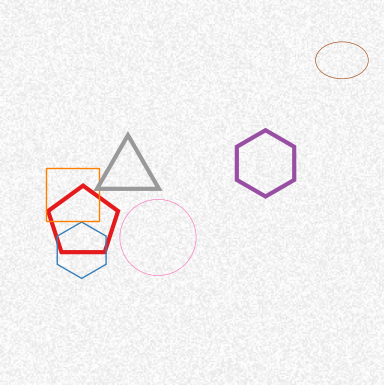[{"shape": "pentagon", "thickness": 3, "radius": 0.48, "center": [0.216, 0.422]}, {"shape": "hexagon", "thickness": 1, "radius": 0.37, "center": [0.212, 0.35]}, {"shape": "hexagon", "thickness": 3, "radius": 0.43, "center": [0.69, 0.576]}, {"shape": "square", "thickness": 1, "radius": 0.35, "center": [0.188, 0.494]}, {"shape": "oval", "thickness": 0.5, "radius": 0.34, "center": [0.888, 0.843]}, {"shape": "circle", "thickness": 0.5, "radius": 0.5, "center": [0.41, 0.383]}, {"shape": "triangle", "thickness": 3, "radius": 0.46, "center": [0.332, 0.556]}]